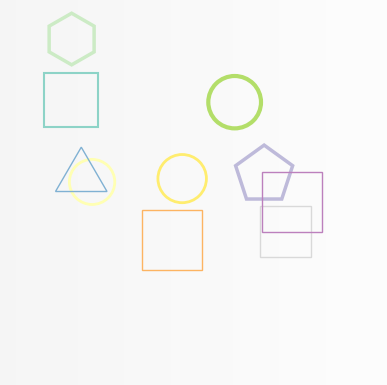[{"shape": "square", "thickness": 1.5, "radius": 0.35, "center": [0.184, 0.741]}, {"shape": "circle", "thickness": 2, "radius": 0.29, "center": [0.238, 0.527]}, {"shape": "pentagon", "thickness": 2.5, "radius": 0.39, "center": [0.682, 0.546]}, {"shape": "triangle", "thickness": 1, "radius": 0.38, "center": [0.21, 0.541]}, {"shape": "square", "thickness": 1, "radius": 0.39, "center": [0.443, 0.376]}, {"shape": "circle", "thickness": 3, "radius": 0.34, "center": [0.606, 0.735]}, {"shape": "square", "thickness": 1, "radius": 0.33, "center": [0.737, 0.4]}, {"shape": "square", "thickness": 1, "radius": 0.39, "center": [0.754, 0.476]}, {"shape": "hexagon", "thickness": 2.5, "radius": 0.33, "center": [0.185, 0.899]}, {"shape": "circle", "thickness": 2, "radius": 0.31, "center": [0.47, 0.536]}]